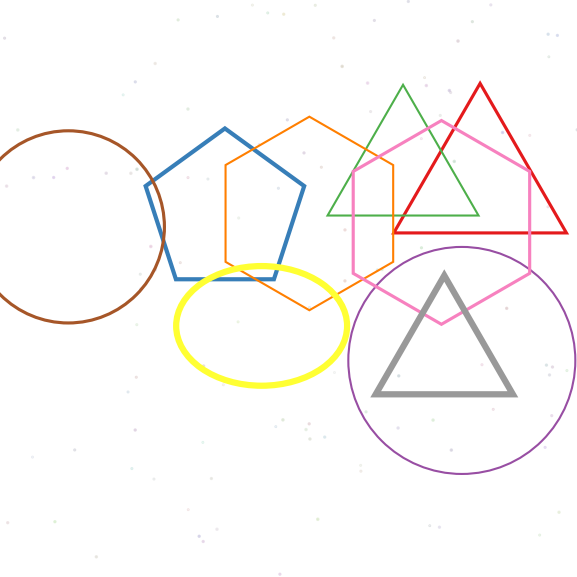[{"shape": "triangle", "thickness": 1.5, "radius": 0.86, "center": [0.831, 0.682]}, {"shape": "pentagon", "thickness": 2, "radius": 0.72, "center": [0.389, 0.632]}, {"shape": "triangle", "thickness": 1, "radius": 0.75, "center": [0.698, 0.701]}, {"shape": "circle", "thickness": 1, "radius": 0.98, "center": [0.8, 0.375]}, {"shape": "hexagon", "thickness": 1, "radius": 0.84, "center": [0.536, 0.63]}, {"shape": "oval", "thickness": 3, "radius": 0.74, "center": [0.453, 0.435]}, {"shape": "circle", "thickness": 1.5, "radius": 0.83, "center": [0.118, 0.606]}, {"shape": "hexagon", "thickness": 1.5, "radius": 0.88, "center": [0.764, 0.614]}, {"shape": "triangle", "thickness": 3, "radius": 0.69, "center": [0.769, 0.385]}]